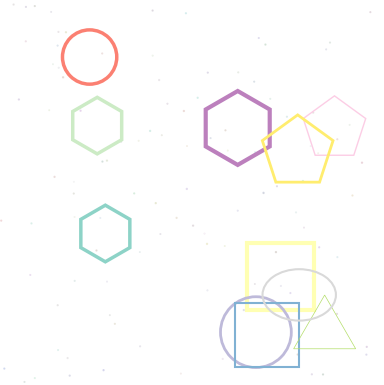[{"shape": "hexagon", "thickness": 2.5, "radius": 0.37, "center": [0.274, 0.394]}, {"shape": "square", "thickness": 3, "radius": 0.44, "center": [0.728, 0.282]}, {"shape": "circle", "thickness": 2, "radius": 0.46, "center": [0.665, 0.137]}, {"shape": "circle", "thickness": 2.5, "radius": 0.35, "center": [0.233, 0.852]}, {"shape": "square", "thickness": 1.5, "radius": 0.42, "center": [0.693, 0.13]}, {"shape": "triangle", "thickness": 0.5, "radius": 0.47, "center": [0.843, 0.141]}, {"shape": "pentagon", "thickness": 1, "radius": 0.43, "center": [0.869, 0.666]}, {"shape": "oval", "thickness": 1.5, "radius": 0.48, "center": [0.777, 0.234]}, {"shape": "hexagon", "thickness": 3, "radius": 0.48, "center": [0.617, 0.668]}, {"shape": "hexagon", "thickness": 2.5, "radius": 0.37, "center": [0.252, 0.674]}, {"shape": "pentagon", "thickness": 2, "radius": 0.48, "center": [0.773, 0.605]}]